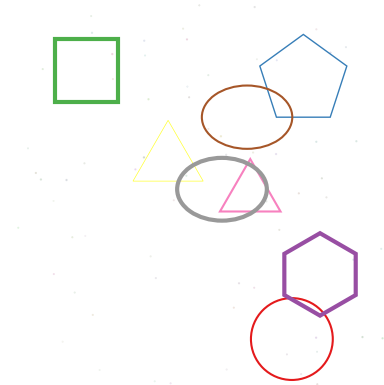[{"shape": "circle", "thickness": 1.5, "radius": 0.53, "center": [0.758, 0.119]}, {"shape": "pentagon", "thickness": 1, "radius": 0.59, "center": [0.788, 0.792]}, {"shape": "square", "thickness": 3, "radius": 0.41, "center": [0.225, 0.817]}, {"shape": "hexagon", "thickness": 3, "radius": 0.54, "center": [0.831, 0.287]}, {"shape": "triangle", "thickness": 0.5, "radius": 0.53, "center": [0.437, 0.582]}, {"shape": "oval", "thickness": 1.5, "radius": 0.59, "center": [0.642, 0.696]}, {"shape": "triangle", "thickness": 1.5, "radius": 0.45, "center": [0.65, 0.496]}, {"shape": "oval", "thickness": 3, "radius": 0.58, "center": [0.577, 0.508]}]